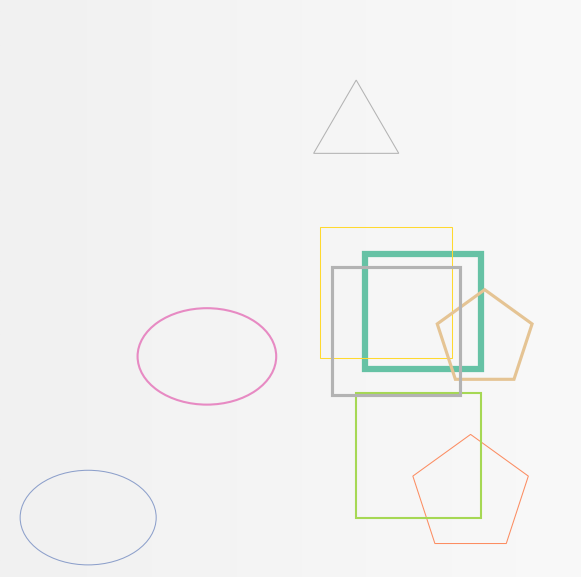[{"shape": "square", "thickness": 3, "radius": 0.5, "center": [0.728, 0.46]}, {"shape": "pentagon", "thickness": 0.5, "radius": 0.52, "center": [0.81, 0.142]}, {"shape": "oval", "thickness": 0.5, "radius": 0.59, "center": [0.152, 0.103]}, {"shape": "oval", "thickness": 1, "radius": 0.6, "center": [0.356, 0.382]}, {"shape": "square", "thickness": 1, "radius": 0.54, "center": [0.72, 0.211]}, {"shape": "square", "thickness": 0.5, "radius": 0.57, "center": [0.664, 0.493]}, {"shape": "pentagon", "thickness": 1.5, "radius": 0.43, "center": [0.834, 0.412]}, {"shape": "square", "thickness": 1.5, "radius": 0.55, "center": [0.681, 0.426]}, {"shape": "triangle", "thickness": 0.5, "radius": 0.42, "center": [0.613, 0.776]}]